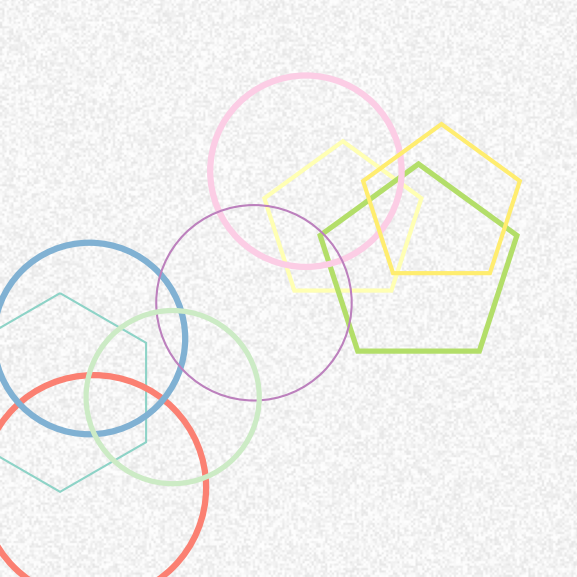[{"shape": "hexagon", "thickness": 1, "radius": 0.86, "center": [0.104, 0.319]}, {"shape": "pentagon", "thickness": 2, "radius": 0.71, "center": [0.594, 0.612]}, {"shape": "circle", "thickness": 3, "radius": 0.97, "center": [0.162, 0.155]}, {"shape": "circle", "thickness": 3, "radius": 0.83, "center": [0.155, 0.413]}, {"shape": "pentagon", "thickness": 2.5, "radius": 0.9, "center": [0.725, 0.536]}, {"shape": "circle", "thickness": 3, "radius": 0.83, "center": [0.53, 0.703]}, {"shape": "circle", "thickness": 1, "radius": 0.85, "center": [0.44, 0.475]}, {"shape": "circle", "thickness": 2.5, "radius": 0.75, "center": [0.299, 0.311]}, {"shape": "pentagon", "thickness": 2, "radius": 0.71, "center": [0.764, 0.642]}]